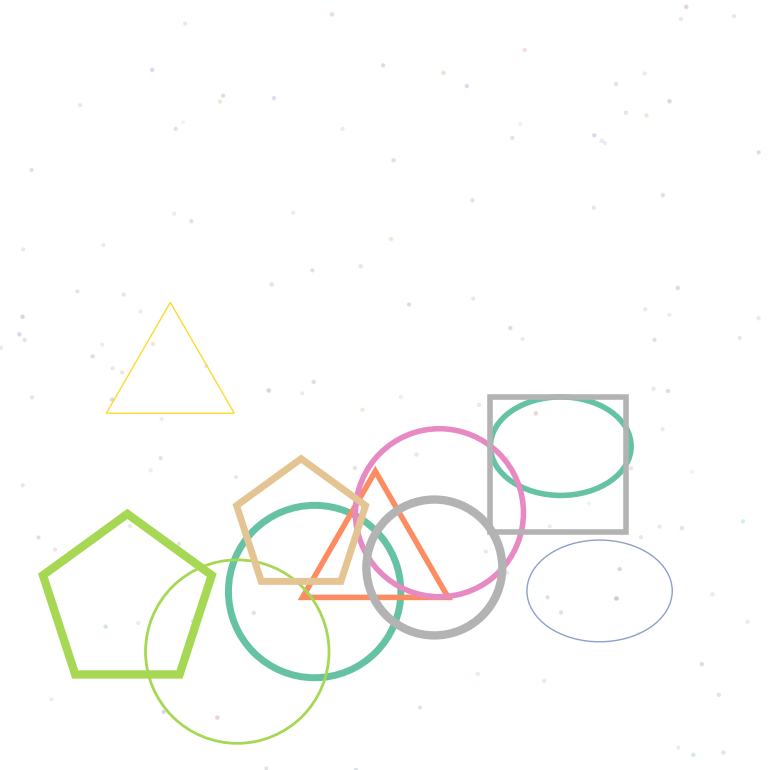[{"shape": "oval", "thickness": 2, "radius": 0.46, "center": [0.728, 0.421]}, {"shape": "circle", "thickness": 2.5, "radius": 0.56, "center": [0.409, 0.232]}, {"shape": "triangle", "thickness": 2, "radius": 0.55, "center": [0.487, 0.279]}, {"shape": "oval", "thickness": 0.5, "radius": 0.47, "center": [0.779, 0.233]}, {"shape": "circle", "thickness": 2, "radius": 0.55, "center": [0.571, 0.334]}, {"shape": "circle", "thickness": 1, "radius": 0.6, "center": [0.308, 0.154]}, {"shape": "pentagon", "thickness": 3, "radius": 0.58, "center": [0.165, 0.217]}, {"shape": "triangle", "thickness": 0.5, "radius": 0.48, "center": [0.221, 0.511]}, {"shape": "pentagon", "thickness": 2.5, "radius": 0.44, "center": [0.391, 0.316]}, {"shape": "square", "thickness": 2, "radius": 0.44, "center": [0.725, 0.397]}, {"shape": "circle", "thickness": 3, "radius": 0.44, "center": [0.564, 0.263]}]